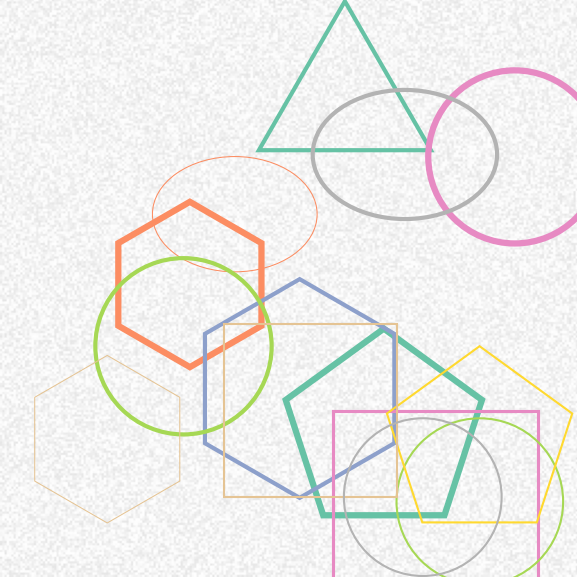[{"shape": "triangle", "thickness": 2, "radius": 0.86, "center": [0.597, 0.825]}, {"shape": "pentagon", "thickness": 3, "radius": 0.89, "center": [0.665, 0.251]}, {"shape": "hexagon", "thickness": 3, "radius": 0.72, "center": [0.329, 0.507]}, {"shape": "oval", "thickness": 0.5, "radius": 0.71, "center": [0.407, 0.628]}, {"shape": "hexagon", "thickness": 2, "radius": 0.95, "center": [0.519, 0.326]}, {"shape": "square", "thickness": 1.5, "radius": 0.89, "center": [0.754, 0.11]}, {"shape": "circle", "thickness": 3, "radius": 0.75, "center": [0.891, 0.727]}, {"shape": "circle", "thickness": 1, "radius": 0.72, "center": [0.831, 0.131]}, {"shape": "circle", "thickness": 2, "radius": 0.76, "center": [0.318, 0.4]}, {"shape": "pentagon", "thickness": 1, "radius": 0.84, "center": [0.83, 0.231]}, {"shape": "hexagon", "thickness": 0.5, "radius": 0.73, "center": [0.186, 0.239]}, {"shape": "square", "thickness": 1, "radius": 0.75, "center": [0.538, 0.288]}, {"shape": "circle", "thickness": 1, "radius": 0.68, "center": [0.732, 0.138]}, {"shape": "oval", "thickness": 2, "radius": 0.8, "center": [0.701, 0.732]}]